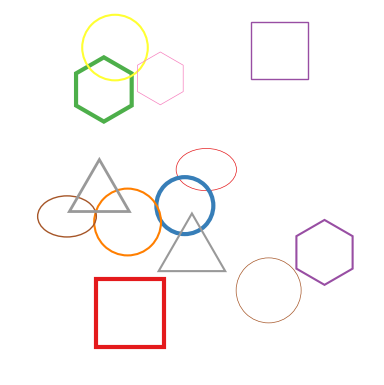[{"shape": "square", "thickness": 3, "radius": 0.44, "center": [0.337, 0.187]}, {"shape": "oval", "thickness": 0.5, "radius": 0.39, "center": [0.536, 0.56]}, {"shape": "circle", "thickness": 3, "radius": 0.37, "center": [0.48, 0.466]}, {"shape": "hexagon", "thickness": 3, "radius": 0.42, "center": [0.27, 0.768]}, {"shape": "hexagon", "thickness": 1.5, "radius": 0.42, "center": [0.843, 0.344]}, {"shape": "square", "thickness": 1, "radius": 0.37, "center": [0.726, 0.868]}, {"shape": "circle", "thickness": 1.5, "radius": 0.43, "center": [0.331, 0.423]}, {"shape": "circle", "thickness": 1.5, "radius": 0.43, "center": [0.299, 0.876]}, {"shape": "oval", "thickness": 1, "radius": 0.38, "center": [0.174, 0.438]}, {"shape": "circle", "thickness": 0.5, "radius": 0.42, "center": [0.698, 0.246]}, {"shape": "hexagon", "thickness": 0.5, "radius": 0.34, "center": [0.416, 0.796]}, {"shape": "triangle", "thickness": 2, "radius": 0.45, "center": [0.258, 0.496]}, {"shape": "triangle", "thickness": 1.5, "radius": 0.5, "center": [0.499, 0.346]}]